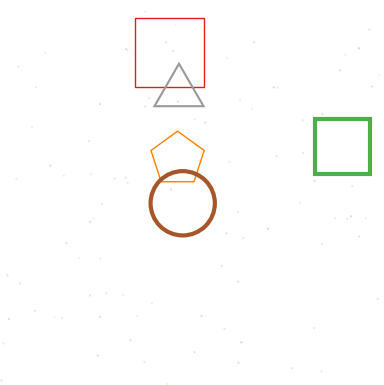[{"shape": "square", "thickness": 1, "radius": 0.45, "center": [0.44, 0.864]}, {"shape": "square", "thickness": 3, "radius": 0.36, "center": [0.89, 0.62]}, {"shape": "pentagon", "thickness": 1, "radius": 0.36, "center": [0.461, 0.587]}, {"shape": "circle", "thickness": 3, "radius": 0.42, "center": [0.475, 0.472]}, {"shape": "triangle", "thickness": 1.5, "radius": 0.37, "center": [0.465, 0.761]}]